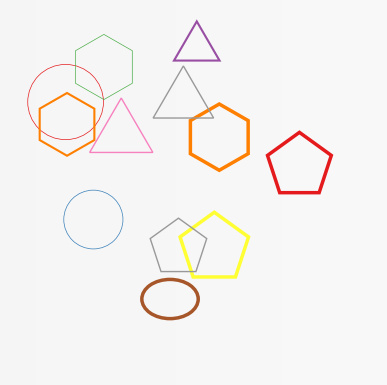[{"shape": "pentagon", "thickness": 2.5, "radius": 0.43, "center": [0.773, 0.57]}, {"shape": "circle", "thickness": 0.5, "radius": 0.49, "center": [0.169, 0.735]}, {"shape": "circle", "thickness": 0.5, "radius": 0.38, "center": [0.241, 0.43]}, {"shape": "hexagon", "thickness": 0.5, "radius": 0.42, "center": [0.268, 0.826]}, {"shape": "triangle", "thickness": 1.5, "radius": 0.34, "center": [0.508, 0.877]}, {"shape": "hexagon", "thickness": 2.5, "radius": 0.43, "center": [0.566, 0.644]}, {"shape": "hexagon", "thickness": 1.5, "radius": 0.41, "center": [0.173, 0.677]}, {"shape": "pentagon", "thickness": 2.5, "radius": 0.46, "center": [0.553, 0.356]}, {"shape": "oval", "thickness": 2.5, "radius": 0.36, "center": [0.439, 0.223]}, {"shape": "triangle", "thickness": 1, "radius": 0.47, "center": [0.313, 0.651]}, {"shape": "triangle", "thickness": 1, "radius": 0.45, "center": [0.473, 0.739]}, {"shape": "pentagon", "thickness": 1, "radius": 0.38, "center": [0.461, 0.357]}]